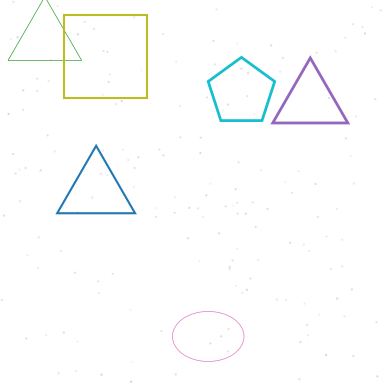[{"shape": "triangle", "thickness": 1.5, "radius": 0.58, "center": [0.25, 0.505]}, {"shape": "triangle", "thickness": 0.5, "radius": 0.55, "center": [0.116, 0.898]}, {"shape": "triangle", "thickness": 2, "radius": 0.56, "center": [0.806, 0.737]}, {"shape": "oval", "thickness": 0.5, "radius": 0.46, "center": [0.541, 0.126]}, {"shape": "square", "thickness": 1.5, "radius": 0.54, "center": [0.274, 0.853]}, {"shape": "pentagon", "thickness": 2, "radius": 0.45, "center": [0.627, 0.76]}]